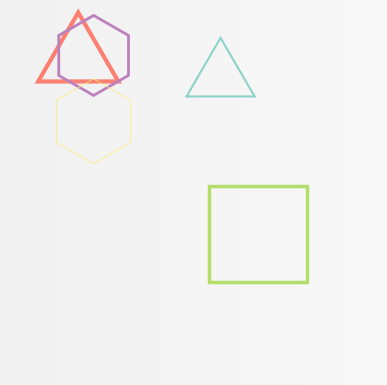[{"shape": "triangle", "thickness": 1.5, "radius": 0.51, "center": [0.569, 0.8]}, {"shape": "triangle", "thickness": 3, "radius": 0.6, "center": [0.202, 0.848]}, {"shape": "square", "thickness": 2.5, "radius": 0.63, "center": [0.665, 0.392]}, {"shape": "hexagon", "thickness": 2, "radius": 0.52, "center": [0.242, 0.856]}, {"shape": "hexagon", "thickness": 0.5, "radius": 0.55, "center": [0.241, 0.685]}]